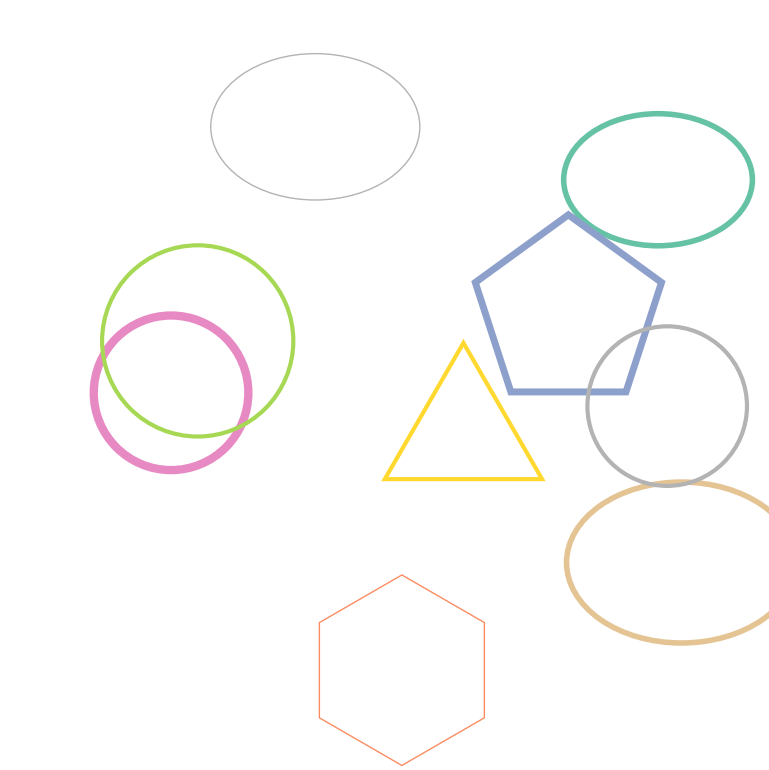[{"shape": "oval", "thickness": 2, "radius": 0.61, "center": [0.855, 0.767]}, {"shape": "hexagon", "thickness": 0.5, "radius": 0.62, "center": [0.522, 0.13]}, {"shape": "pentagon", "thickness": 2.5, "radius": 0.64, "center": [0.738, 0.594]}, {"shape": "circle", "thickness": 3, "radius": 0.5, "center": [0.222, 0.49]}, {"shape": "circle", "thickness": 1.5, "radius": 0.62, "center": [0.257, 0.557]}, {"shape": "triangle", "thickness": 1.5, "radius": 0.59, "center": [0.602, 0.437]}, {"shape": "oval", "thickness": 2, "radius": 0.75, "center": [0.885, 0.269]}, {"shape": "circle", "thickness": 1.5, "radius": 0.52, "center": [0.867, 0.473]}, {"shape": "oval", "thickness": 0.5, "radius": 0.68, "center": [0.409, 0.835]}]